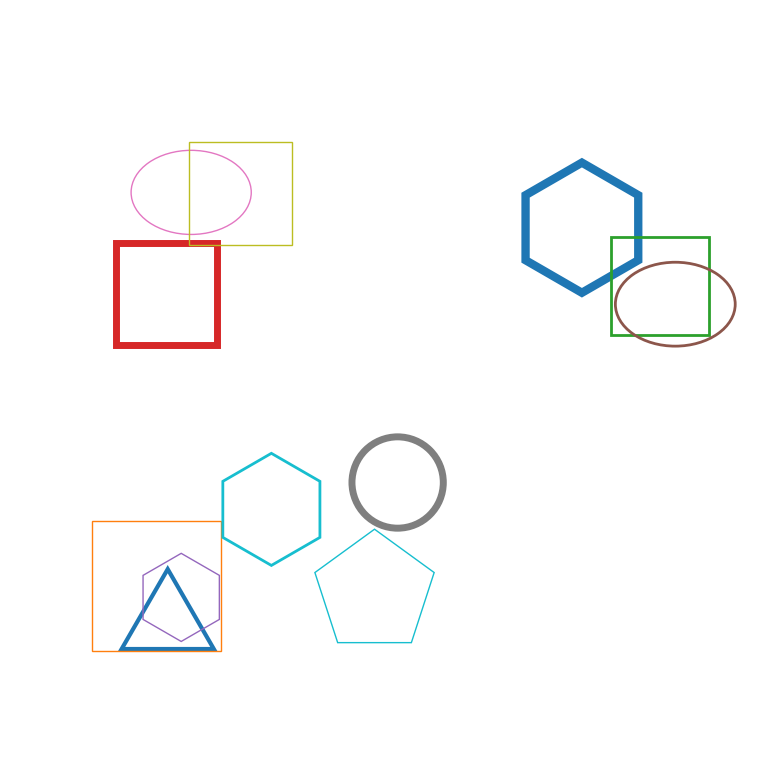[{"shape": "hexagon", "thickness": 3, "radius": 0.42, "center": [0.756, 0.704]}, {"shape": "triangle", "thickness": 1.5, "radius": 0.35, "center": [0.218, 0.192]}, {"shape": "square", "thickness": 0.5, "radius": 0.42, "center": [0.203, 0.239]}, {"shape": "square", "thickness": 1, "radius": 0.32, "center": [0.857, 0.629]}, {"shape": "square", "thickness": 2.5, "radius": 0.33, "center": [0.216, 0.619]}, {"shape": "hexagon", "thickness": 0.5, "radius": 0.29, "center": [0.235, 0.224]}, {"shape": "oval", "thickness": 1, "radius": 0.39, "center": [0.877, 0.605]}, {"shape": "oval", "thickness": 0.5, "radius": 0.39, "center": [0.248, 0.75]}, {"shape": "circle", "thickness": 2.5, "radius": 0.3, "center": [0.516, 0.373]}, {"shape": "square", "thickness": 0.5, "radius": 0.33, "center": [0.312, 0.749]}, {"shape": "hexagon", "thickness": 1, "radius": 0.36, "center": [0.352, 0.338]}, {"shape": "pentagon", "thickness": 0.5, "radius": 0.41, "center": [0.486, 0.231]}]